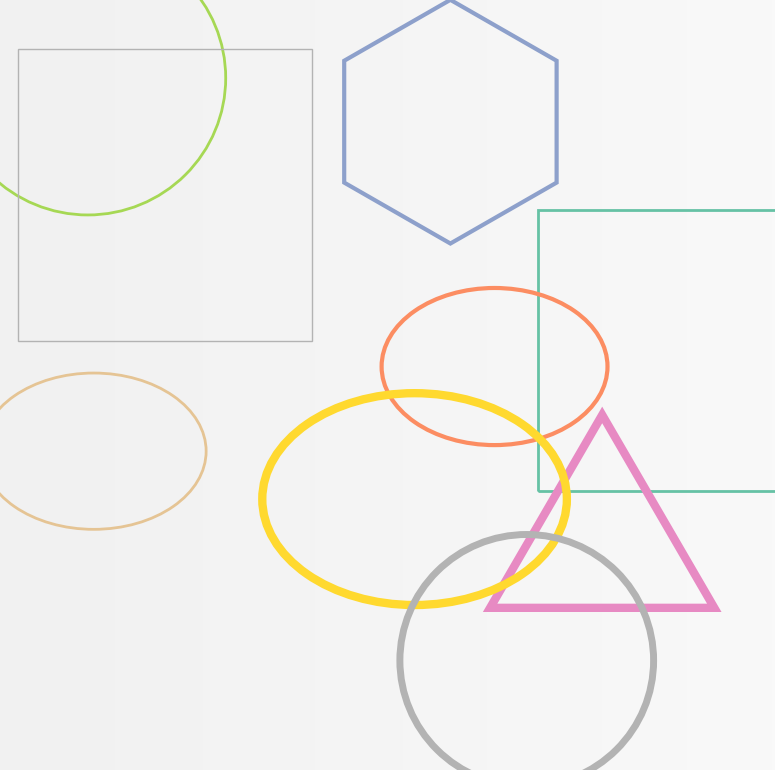[{"shape": "square", "thickness": 1, "radius": 0.91, "center": [0.876, 0.545]}, {"shape": "oval", "thickness": 1.5, "radius": 0.73, "center": [0.638, 0.524]}, {"shape": "hexagon", "thickness": 1.5, "radius": 0.79, "center": [0.581, 0.842]}, {"shape": "triangle", "thickness": 3, "radius": 0.84, "center": [0.777, 0.294]}, {"shape": "circle", "thickness": 1, "radius": 0.89, "center": [0.113, 0.899]}, {"shape": "oval", "thickness": 3, "radius": 0.98, "center": [0.535, 0.352]}, {"shape": "oval", "thickness": 1, "radius": 0.72, "center": [0.121, 0.414]}, {"shape": "circle", "thickness": 2.5, "radius": 0.82, "center": [0.68, 0.142]}, {"shape": "square", "thickness": 0.5, "radius": 0.95, "center": [0.213, 0.747]}]